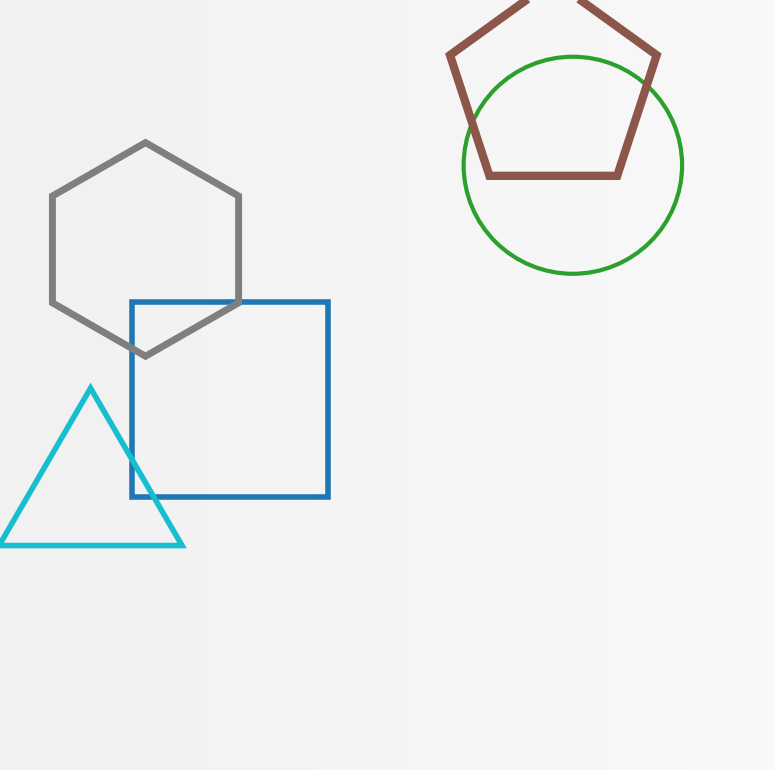[{"shape": "square", "thickness": 2, "radius": 0.63, "center": [0.297, 0.482]}, {"shape": "circle", "thickness": 1.5, "radius": 0.7, "center": [0.739, 0.785]}, {"shape": "pentagon", "thickness": 3, "radius": 0.7, "center": [0.714, 0.885]}, {"shape": "hexagon", "thickness": 2.5, "radius": 0.69, "center": [0.188, 0.676]}, {"shape": "triangle", "thickness": 2, "radius": 0.68, "center": [0.117, 0.36]}]